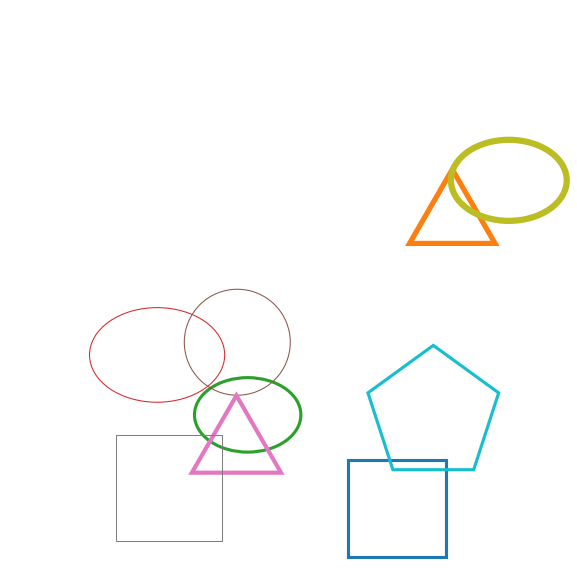[{"shape": "square", "thickness": 1.5, "radius": 0.42, "center": [0.687, 0.119]}, {"shape": "triangle", "thickness": 2.5, "radius": 0.43, "center": [0.783, 0.62]}, {"shape": "oval", "thickness": 1.5, "radius": 0.46, "center": [0.429, 0.281]}, {"shape": "oval", "thickness": 0.5, "radius": 0.59, "center": [0.272, 0.385]}, {"shape": "circle", "thickness": 0.5, "radius": 0.46, "center": [0.411, 0.407]}, {"shape": "triangle", "thickness": 2, "radius": 0.45, "center": [0.409, 0.225]}, {"shape": "square", "thickness": 0.5, "radius": 0.46, "center": [0.292, 0.154]}, {"shape": "oval", "thickness": 3, "radius": 0.5, "center": [0.881, 0.687]}, {"shape": "pentagon", "thickness": 1.5, "radius": 0.59, "center": [0.75, 0.282]}]